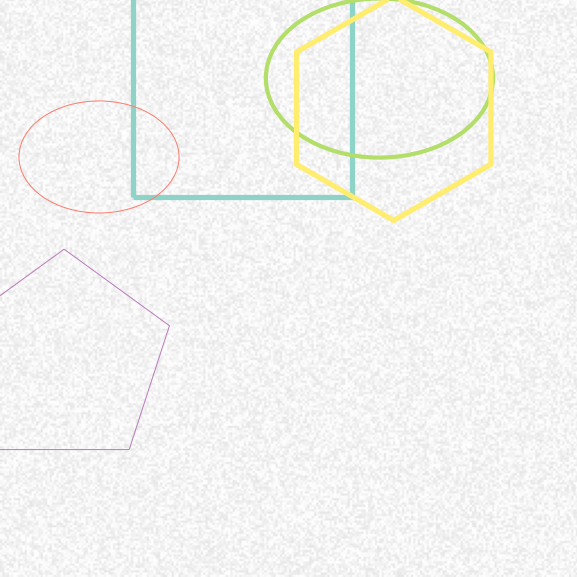[{"shape": "square", "thickness": 2.5, "radius": 0.95, "center": [0.42, 0.848]}, {"shape": "oval", "thickness": 0.5, "radius": 0.69, "center": [0.171, 0.727]}, {"shape": "oval", "thickness": 2, "radius": 0.98, "center": [0.657, 0.864]}, {"shape": "pentagon", "thickness": 0.5, "radius": 0.96, "center": [0.111, 0.376]}, {"shape": "hexagon", "thickness": 2.5, "radius": 0.97, "center": [0.682, 0.812]}]